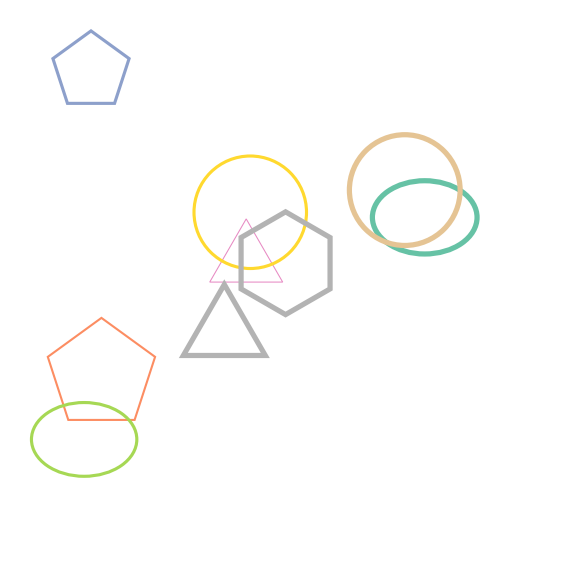[{"shape": "oval", "thickness": 2.5, "radius": 0.45, "center": [0.735, 0.623]}, {"shape": "pentagon", "thickness": 1, "radius": 0.49, "center": [0.176, 0.351]}, {"shape": "pentagon", "thickness": 1.5, "radius": 0.35, "center": [0.158, 0.876]}, {"shape": "triangle", "thickness": 0.5, "radius": 0.36, "center": [0.426, 0.547]}, {"shape": "oval", "thickness": 1.5, "radius": 0.46, "center": [0.146, 0.238]}, {"shape": "circle", "thickness": 1.5, "radius": 0.49, "center": [0.433, 0.632]}, {"shape": "circle", "thickness": 2.5, "radius": 0.48, "center": [0.701, 0.67]}, {"shape": "hexagon", "thickness": 2.5, "radius": 0.44, "center": [0.495, 0.543]}, {"shape": "triangle", "thickness": 2.5, "radius": 0.41, "center": [0.388, 0.425]}]